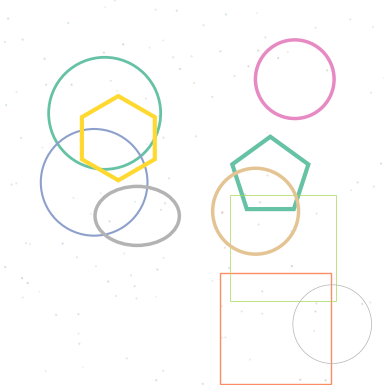[{"shape": "circle", "thickness": 2, "radius": 0.73, "center": [0.272, 0.706]}, {"shape": "pentagon", "thickness": 3, "radius": 0.52, "center": [0.702, 0.541]}, {"shape": "square", "thickness": 1, "radius": 0.72, "center": [0.715, 0.146]}, {"shape": "circle", "thickness": 1.5, "radius": 0.69, "center": [0.244, 0.526]}, {"shape": "circle", "thickness": 2.5, "radius": 0.51, "center": [0.766, 0.794]}, {"shape": "square", "thickness": 0.5, "radius": 0.69, "center": [0.735, 0.356]}, {"shape": "hexagon", "thickness": 3, "radius": 0.55, "center": [0.307, 0.641]}, {"shape": "circle", "thickness": 2.5, "radius": 0.56, "center": [0.664, 0.451]}, {"shape": "circle", "thickness": 0.5, "radius": 0.51, "center": [0.863, 0.158]}, {"shape": "oval", "thickness": 2.5, "radius": 0.55, "center": [0.356, 0.439]}]